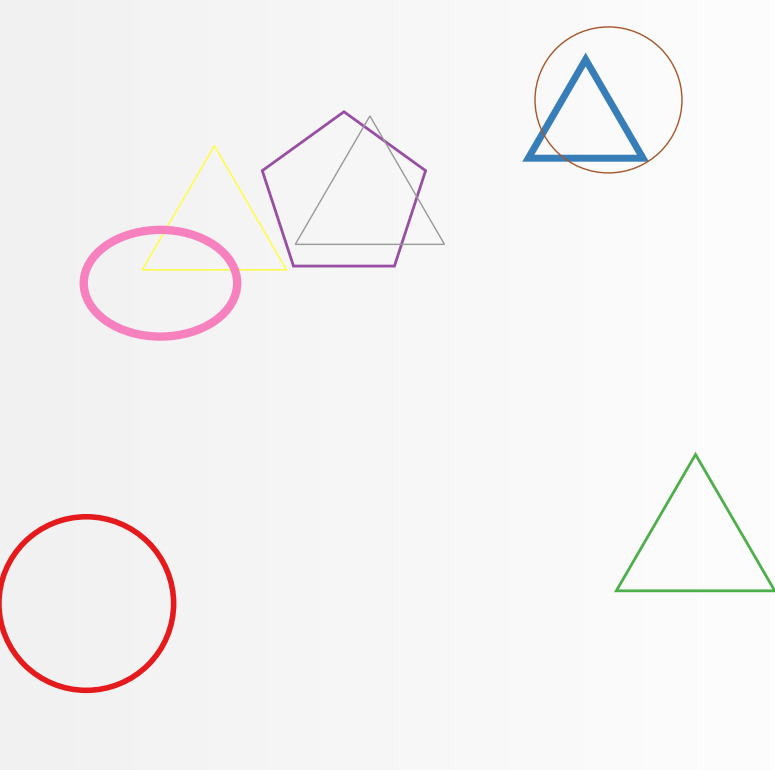[{"shape": "circle", "thickness": 2, "radius": 0.56, "center": [0.111, 0.216]}, {"shape": "triangle", "thickness": 2.5, "radius": 0.43, "center": [0.756, 0.837]}, {"shape": "triangle", "thickness": 1, "radius": 0.59, "center": [0.897, 0.292]}, {"shape": "pentagon", "thickness": 1, "radius": 0.55, "center": [0.444, 0.744]}, {"shape": "triangle", "thickness": 0.5, "radius": 0.54, "center": [0.277, 0.703]}, {"shape": "circle", "thickness": 0.5, "radius": 0.47, "center": [0.785, 0.87]}, {"shape": "oval", "thickness": 3, "radius": 0.49, "center": [0.207, 0.632]}, {"shape": "triangle", "thickness": 0.5, "radius": 0.56, "center": [0.477, 0.738]}]